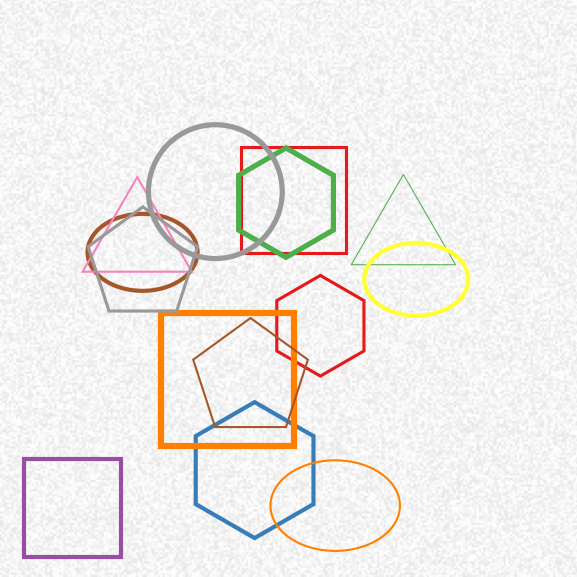[{"shape": "square", "thickness": 1.5, "radius": 0.46, "center": [0.509, 0.653]}, {"shape": "hexagon", "thickness": 1.5, "radius": 0.44, "center": [0.555, 0.435]}, {"shape": "hexagon", "thickness": 2, "radius": 0.59, "center": [0.441, 0.185]}, {"shape": "triangle", "thickness": 0.5, "radius": 0.52, "center": [0.699, 0.593]}, {"shape": "hexagon", "thickness": 2.5, "radius": 0.47, "center": [0.495, 0.648]}, {"shape": "square", "thickness": 2, "radius": 0.42, "center": [0.125, 0.119]}, {"shape": "oval", "thickness": 1, "radius": 0.56, "center": [0.58, 0.124]}, {"shape": "square", "thickness": 3, "radius": 0.57, "center": [0.394, 0.342]}, {"shape": "oval", "thickness": 2, "radius": 0.45, "center": [0.721, 0.515]}, {"shape": "oval", "thickness": 2, "radius": 0.48, "center": [0.247, 0.562]}, {"shape": "pentagon", "thickness": 1, "radius": 0.52, "center": [0.434, 0.344]}, {"shape": "triangle", "thickness": 1, "radius": 0.55, "center": [0.238, 0.583]}, {"shape": "pentagon", "thickness": 1.5, "radius": 0.5, "center": [0.247, 0.541]}, {"shape": "circle", "thickness": 2.5, "radius": 0.58, "center": [0.373, 0.667]}]